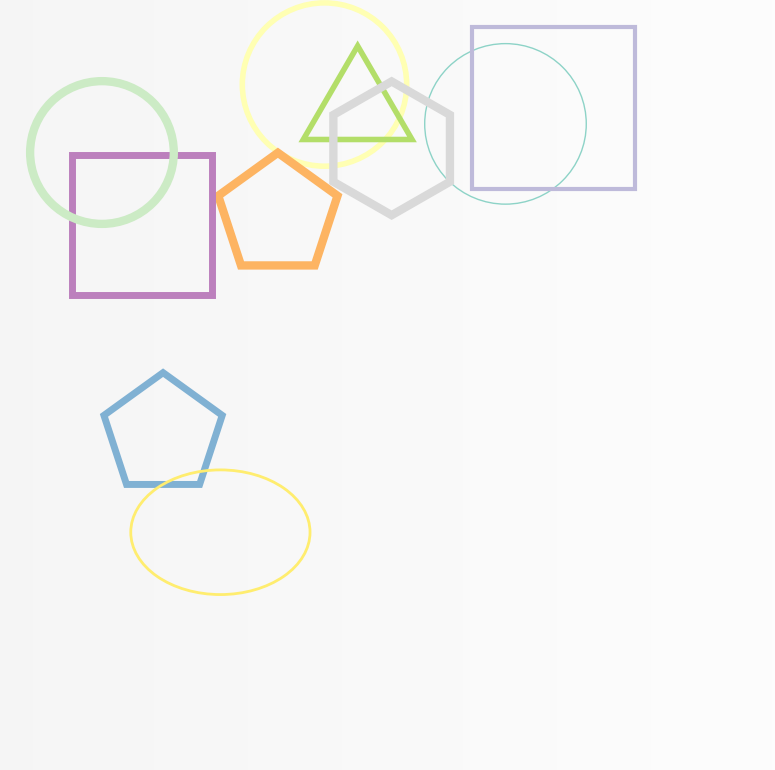[{"shape": "circle", "thickness": 0.5, "radius": 0.52, "center": [0.652, 0.839]}, {"shape": "circle", "thickness": 2, "radius": 0.53, "center": [0.419, 0.89]}, {"shape": "square", "thickness": 1.5, "radius": 0.53, "center": [0.714, 0.859]}, {"shape": "pentagon", "thickness": 2.5, "radius": 0.4, "center": [0.21, 0.436]}, {"shape": "pentagon", "thickness": 3, "radius": 0.4, "center": [0.359, 0.721]}, {"shape": "triangle", "thickness": 2, "radius": 0.4, "center": [0.461, 0.859]}, {"shape": "hexagon", "thickness": 3, "radius": 0.43, "center": [0.505, 0.807]}, {"shape": "square", "thickness": 2.5, "radius": 0.45, "center": [0.184, 0.707]}, {"shape": "circle", "thickness": 3, "radius": 0.46, "center": [0.132, 0.802]}, {"shape": "oval", "thickness": 1, "radius": 0.58, "center": [0.284, 0.309]}]